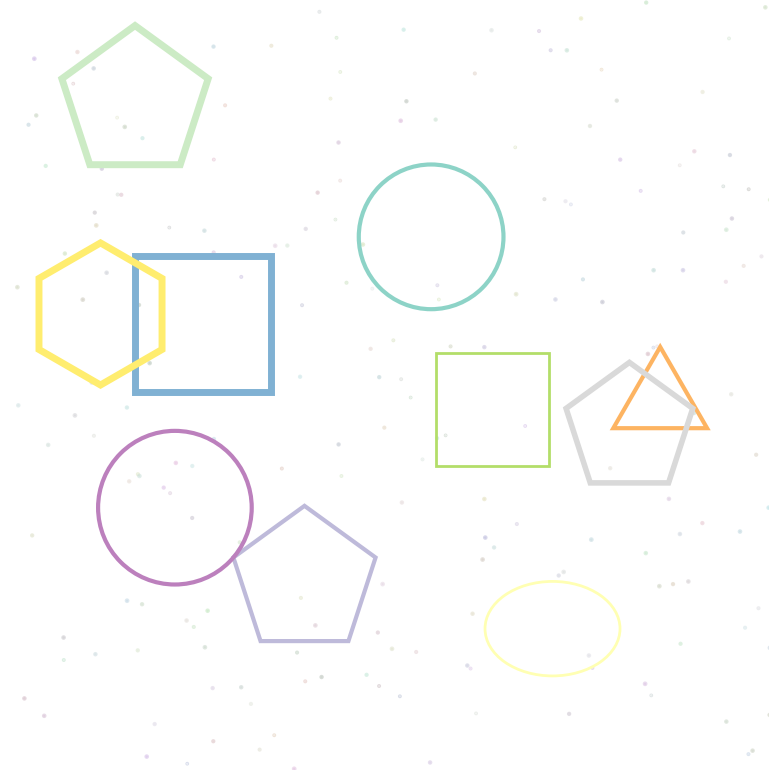[{"shape": "circle", "thickness": 1.5, "radius": 0.47, "center": [0.56, 0.692]}, {"shape": "oval", "thickness": 1, "radius": 0.44, "center": [0.718, 0.184]}, {"shape": "pentagon", "thickness": 1.5, "radius": 0.49, "center": [0.395, 0.246]}, {"shape": "square", "thickness": 2.5, "radius": 0.44, "center": [0.264, 0.579]}, {"shape": "triangle", "thickness": 1.5, "radius": 0.35, "center": [0.857, 0.479]}, {"shape": "square", "thickness": 1, "radius": 0.36, "center": [0.64, 0.468]}, {"shape": "pentagon", "thickness": 2, "radius": 0.43, "center": [0.817, 0.443]}, {"shape": "circle", "thickness": 1.5, "radius": 0.5, "center": [0.227, 0.341]}, {"shape": "pentagon", "thickness": 2.5, "radius": 0.5, "center": [0.175, 0.867]}, {"shape": "hexagon", "thickness": 2.5, "radius": 0.46, "center": [0.131, 0.592]}]